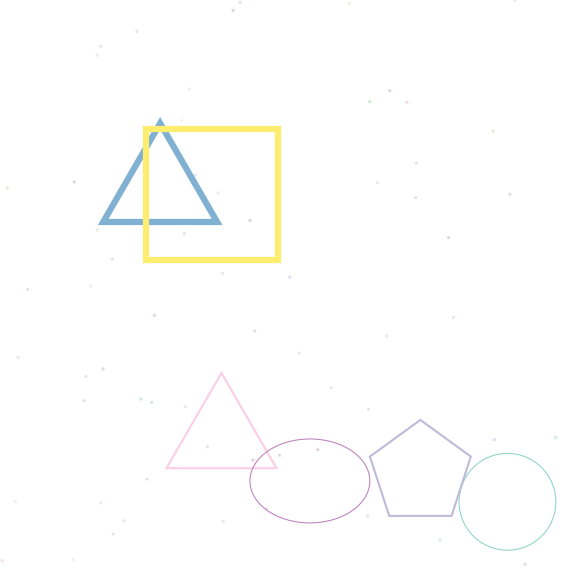[{"shape": "circle", "thickness": 0.5, "radius": 0.42, "center": [0.879, 0.13]}, {"shape": "pentagon", "thickness": 1, "radius": 0.46, "center": [0.728, 0.18]}, {"shape": "triangle", "thickness": 3, "radius": 0.57, "center": [0.277, 0.672]}, {"shape": "triangle", "thickness": 1, "radius": 0.55, "center": [0.383, 0.243]}, {"shape": "oval", "thickness": 0.5, "radius": 0.52, "center": [0.537, 0.166]}, {"shape": "square", "thickness": 3, "radius": 0.57, "center": [0.367, 0.662]}]